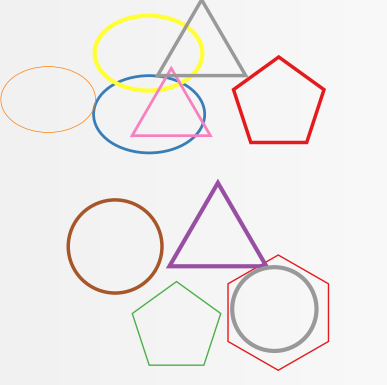[{"shape": "hexagon", "thickness": 1, "radius": 0.75, "center": [0.718, 0.188]}, {"shape": "pentagon", "thickness": 2.5, "radius": 0.61, "center": [0.719, 0.729]}, {"shape": "oval", "thickness": 2, "radius": 0.72, "center": [0.385, 0.703]}, {"shape": "pentagon", "thickness": 1, "radius": 0.6, "center": [0.456, 0.149]}, {"shape": "triangle", "thickness": 3, "radius": 0.72, "center": [0.562, 0.381]}, {"shape": "oval", "thickness": 0.5, "radius": 0.61, "center": [0.124, 0.741]}, {"shape": "oval", "thickness": 3, "radius": 0.7, "center": [0.383, 0.862]}, {"shape": "circle", "thickness": 2.5, "radius": 0.6, "center": [0.297, 0.36]}, {"shape": "triangle", "thickness": 2, "radius": 0.58, "center": [0.442, 0.706]}, {"shape": "triangle", "thickness": 2.5, "radius": 0.66, "center": [0.52, 0.869]}, {"shape": "circle", "thickness": 3, "radius": 0.54, "center": [0.708, 0.197]}]